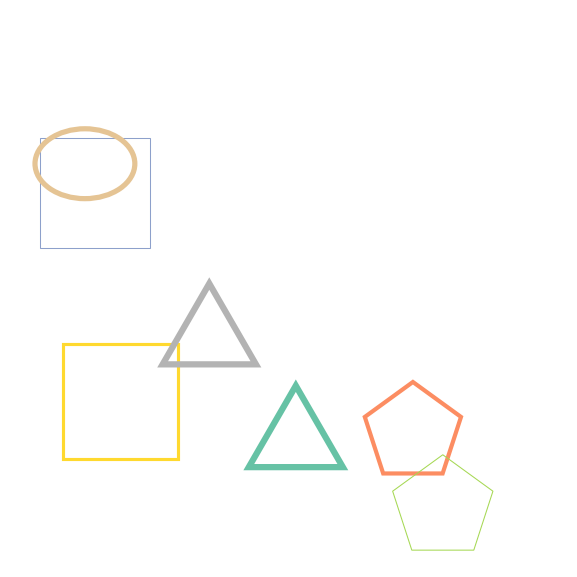[{"shape": "triangle", "thickness": 3, "radius": 0.47, "center": [0.512, 0.237]}, {"shape": "pentagon", "thickness": 2, "radius": 0.44, "center": [0.715, 0.25]}, {"shape": "square", "thickness": 0.5, "radius": 0.48, "center": [0.164, 0.665]}, {"shape": "pentagon", "thickness": 0.5, "radius": 0.46, "center": [0.767, 0.12]}, {"shape": "square", "thickness": 1.5, "radius": 0.49, "center": [0.209, 0.304]}, {"shape": "oval", "thickness": 2.5, "radius": 0.43, "center": [0.147, 0.716]}, {"shape": "triangle", "thickness": 3, "radius": 0.47, "center": [0.362, 0.415]}]